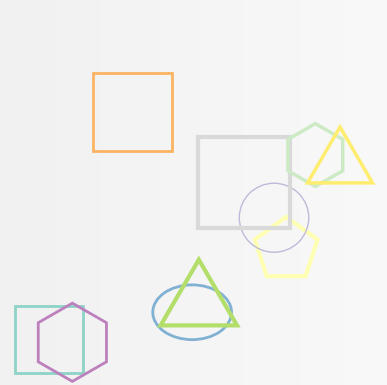[{"shape": "square", "thickness": 2, "radius": 0.44, "center": [0.127, 0.118]}, {"shape": "pentagon", "thickness": 3, "radius": 0.43, "center": [0.738, 0.351]}, {"shape": "circle", "thickness": 1, "radius": 0.45, "center": [0.707, 0.434]}, {"shape": "oval", "thickness": 2, "radius": 0.51, "center": [0.496, 0.189]}, {"shape": "square", "thickness": 2, "radius": 0.51, "center": [0.342, 0.709]}, {"shape": "triangle", "thickness": 3, "radius": 0.57, "center": [0.513, 0.212]}, {"shape": "square", "thickness": 3, "radius": 0.59, "center": [0.63, 0.526]}, {"shape": "hexagon", "thickness": 2, "radius": 0.51, "center": [0.187, 0.111]}, {"shape": "hexagon", "thickness": 2.5, "radius": 0.41, "center": [0.814, 0.597]}, {"shape": "triangle", "thickness": 2.5, "radius": 0.48, "center": [0.877, 0.573]}]